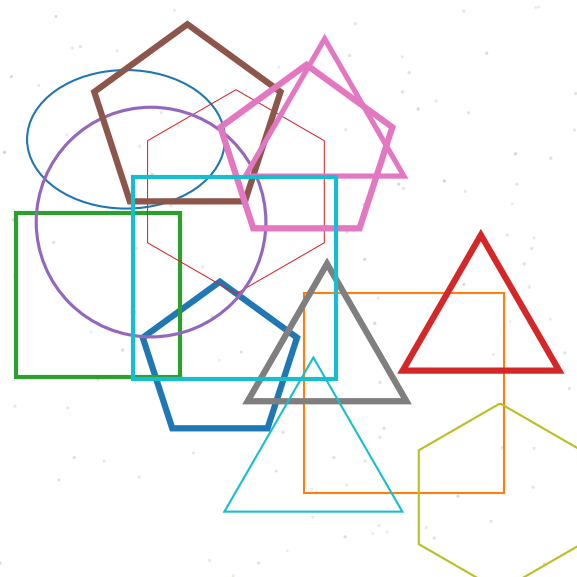[{"shape": "pentagon", "thickness": 3, "radius": 0.7, "center": [0.381, 0.371]}, {"shape": "oval", "thickness": 1, "radius": 0.86, "center": [0.218, 0.758]}, {"shape": "square", "thickness": 1, "radius": 0.87, "center": [0.7, 0.319]}, {"shape": "square", "thickness": 2, "radius": 0.71, "center": [0.169, 0.488]}, {"shape": "hexagon", "thickness": 0.5, "radius": 0.88, "center": [0.409, 0.667]}, {"shape": "triangle", "thickness": 3, "radius": 0.78, "center": [0.833, 0.436]}, {"shape": "circle", "thickness": 1.5, "radius": 0.99, "center": [0.262, 0.615]}, {"shape": "pentagon", "thickness": 3, "radius": 0.85, "center": [0.325, 0.788]}, {"shape": "pentagon", "thickness": 3, "radius": 0.78, "center": [0.531, 0.73]}, {"shape": "triangle", "thickness": 2.5, "radius": 0.79, "center": [0.562, 0.773]}, {"shape": "triangle", "thickness": 3, "radius": 0.79, "center": [0.566, 0.384]}, {"shape": "hexagon", "thickness": 1, "radius": 0.81, "center": [0.866, 0.138]}, {"shape": "square", "thickness": 2, "radius": 0.88, "center": [0.406, 0.518]}, {"shape": "triangle", "thickness": 1, "radius": 0.89, "center": [0.543, 0.202]}]